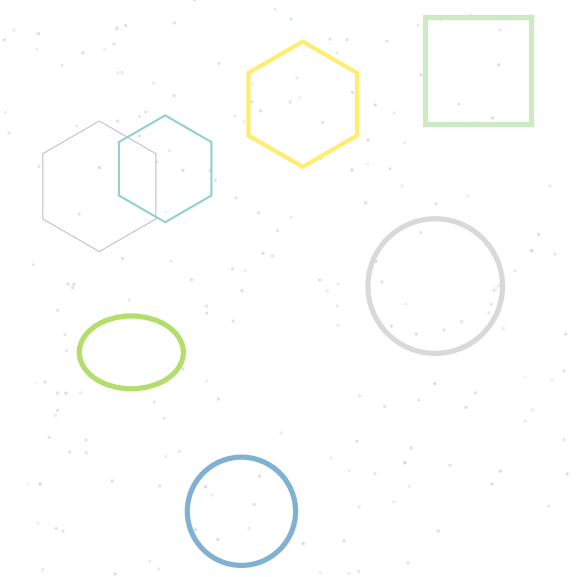[{"shape": "hexagon", "thickness": 1, "radius": 0.46, "center": [0.286, 0.707]}, {"shape": "hexagon", "thickness": 0.5, "radius": 0.57, "center": [0.172, 0.677]}, {"shape": "circle", "thickness": 2.5, "radius": 0.47, "center": [0.418, 0.114]}, {"shape": "oval", "thickness": 2.5, "radius": 0.45, "center": [0.227, 0.389]}, {"shape": "circle", "thickness": 2.5, "radius": 0.58, "center": [0.754, 0.504]}, {"shape": "square", "thickness": 2.5, "radius": 0.46, "center": [0.828, 0.877]}, {"shape": "hexagon", "thickness": 2, "radius": 0.54, "center": [0.524, 0.819]}]